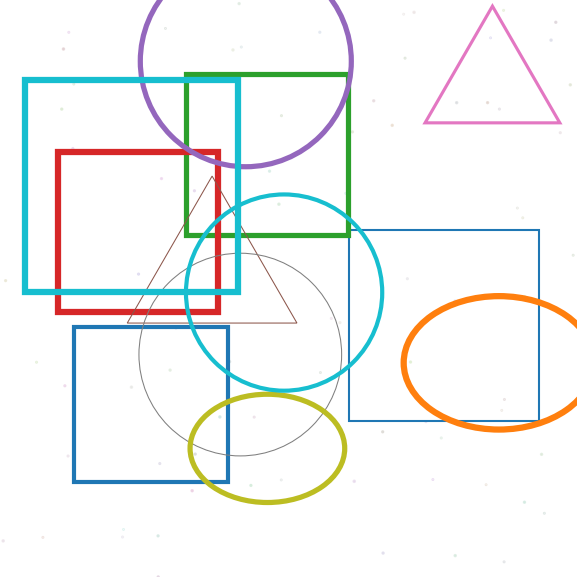[{"shape": "square", "thickness": 1, "radius": 0.83, "center": [0.769, 0.435]}, {"shape": "square", "thickness": 2, "radius": 0.67, "center": [0.261, 0.299]}, {"shape": "oval", "thickness": 3, "radius": 0.83, "center": [0.864, 0.371]}, {"shape": "square", "thickness": 2.5, "radius": 0.7, "center": [0.462, 0.732]}, {"shape": "square", "thickness": 3, "radius": 0.69, "center": [0.239, 0.597]}, {"shape": "circle", "thickness": 2.5, "radius": 0.91, "center": [0.426, 0.893]}, {"shape": "triangle", "thickness": 0.5, "radius": 0.85, "center": [0.367, 0.525]}, {"shape": "triangle", "thickness": 1.5, "radius": 0.67, "center": [0.853, 0.854]}, {"shape": "circle", "thickness": 0.5, "radius": 0.88, "center": [0.416, 0.385]}, {"shape": "oval", "thickness": 2.5, "radius": 0.67, "center": [0.463, 0.223]}, {"shape": "circle", "thickness": 2, "radius": 0.85, "center": [0.492, 0.493]}, {"shape": "square", "thickness": 3, "radius": 0.92, "center": [0.227, 0.677]}]